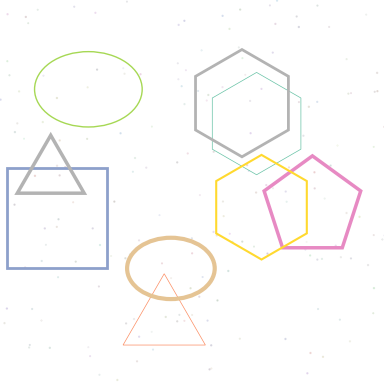[{"shape": "hexagon", "thickness": 0.5, "radius": 0.66, "center": [0.666, 0.679]}, {"shape": "triangle", "thickness": 0.5, "radius": 0.62, "center": [0.427, 0.166]}, {"shape": "square", "thickness": 2, "radius": 0.65, "center": [0.147, 0.435]}, {"shape": "pentagon", "thickness": 2.5, "radius": 0.66, "center": [0.811, 0.463]}, {"shape": "oval", "thickness": 1, "radius": 0.7, "center": [0.23, 0.768]}, {"shape": "hexagon", "thickness": 1.5, "radius": 0.68, "center": [0.679, 0.462]}, {"shape": "oval", "thickness": 3, "radius": 0.57, "center": [0.444, 0.303]}, {"shape": "hexagon", "thickness": 2, "radius": 0.7, "center": [0.628, 0.732]}, {"shape": "triangle", "thickness": 2.5, "radius": 0.5, "center": [0.132, 0.548]}]